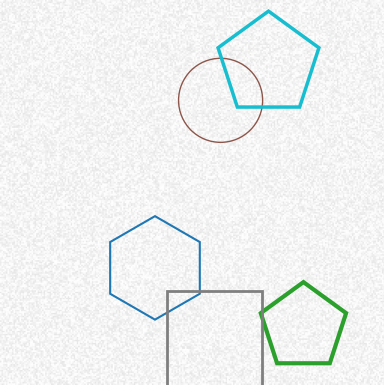[{"shape": "hexagon", "thickness": 1.5, "radius": 0.67, "center": [0.403, 0.304]}, {"shape": "pentagon", "thickness": 3, "radius": 0.58, "center": [0.788, 0.151]}, {"shape": "circle", "thickness": 1, "radius": 0.55, "center": [0.573, 0.739]}, {"shape": "square", "thickness": 2, "radius": 0.62, "center": [0.556, 0.119]}, {"shape": "pentagon", "thickness": 2.5, "radius": 0.69, "center": [0.697, 0.833]}]